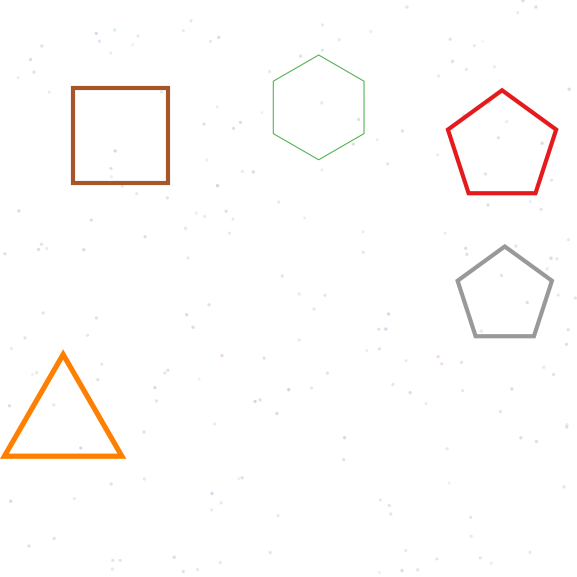[{"shape": "pentagon", "thickness": 2, "radius": 0.49, "center": [0.869, 0.744]}, {"shape": "hexagon", "thickness": 0.5, "radius": 0.45, "center": [0.552, 0.813]}, {"shape": "triangle", "thickness": 2.5, "radius": 0.59, "center": [0.109, 0.268]}, {"shape": "square", "thickness": 2, "radius": 0.41, "center": [0.209, 0.765]}, {"shape": "pentagon", "thickness": 2, "radius": 0.43, "center": [0.874, 0.486]}]